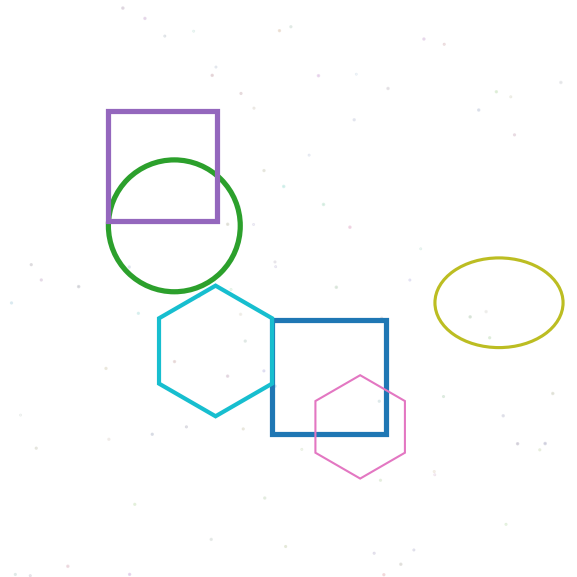[{"shape": "square", "thickness": 2.5, "radius": 0.49, "center": [0.57, 0.346]}, {"shape": "circle", "thickness": 2.5, "radius": 0.57, "center": [0.302, 0.608]}, {"shape": "square", "thickness": 2.5, "radius": 0.47, "center": [0.281, 0.712]}, {"shape": "hexagon", "thickness": 1, "radius": 0.45, "center": [0.624, 0.26]}, {"shape": "oval", "thickness": 1.5, "radius": 0.55, "center": [0.864, 0.475]}, {"shape": "hexagon", "thickness": 2, "radius": 0.57, "center": [0.373, 0.391]}]